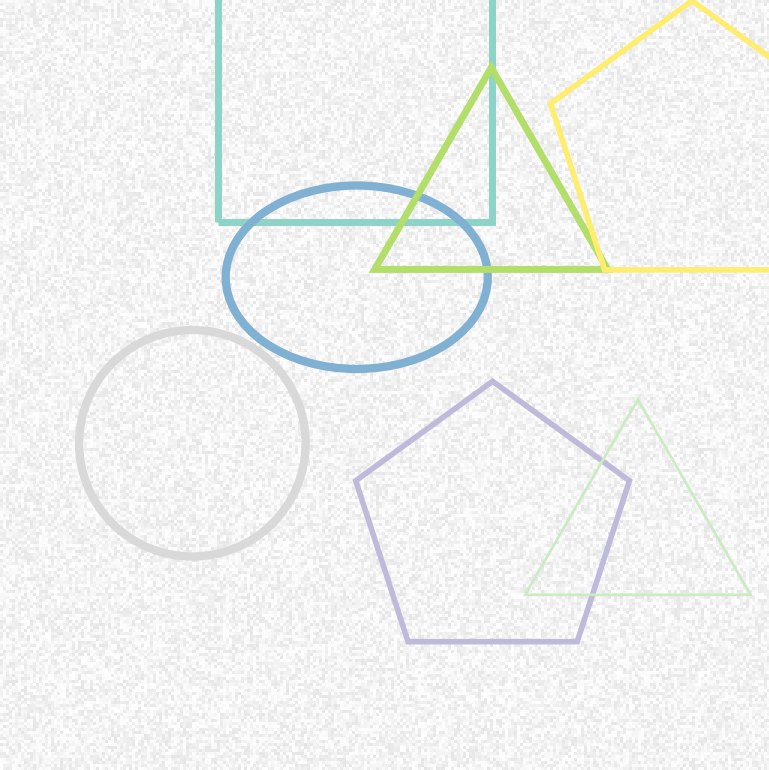[{"shape": "square", "thickness": 2.5, "radius": 0.89, "center": [0.461, 0.89]}, {"shape": "pentagon", "thickness": 2, "radius": 0.93, "center": [0.64, 0.318]}, {"shape": "oval", "thickness": 3, "radius": 0.85, "center": [0.463, 0.64]}, {"shape": "triangle", "thickness": 2.5, "radius": 0.87, "center": [0.638, 0.737]}, {"shape": "circle", "thickness": 3, "radius": 0.74, "center": [0.25, 0.424]}, {"shape": "triangle", "thickness": 1, "radius": 0.85, "center": [0.828, 0.312]}, {"shape": "pentagon", "thickness": 2, "radius": 0.97, "center": [0.899, 0.806]}]